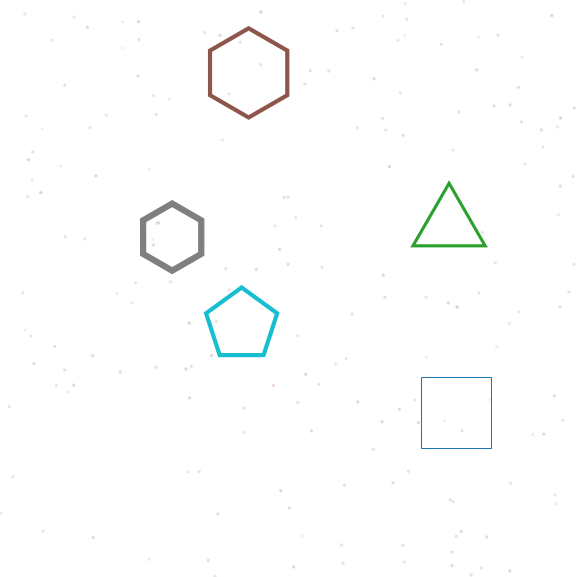[{"shape": "square", "thickness": 0.5, "radius": 0.31, "center": [0.789, 0.285]}, {"shape": "triangle", "thickness": 1.5, "radius": 0.36, "center": [0.778, 0.61]}, {"shape": "hexagon", "thickness": 2, "radius": 0.39, "center": [0.431, 0.873]}, {"shape": "hexagon", "thickness": 3, "radius": 0.29, "center": [0.298, 0.589]}, {"shape": "pentagon", "thickness": 2, "radius": 0.32, "center": [0.418, 0.437]}]